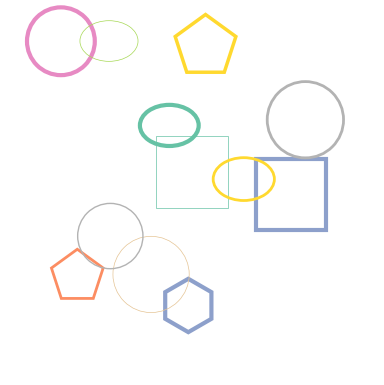[{"shape": "square", "thickness": 0.5, "radius": 0.47, "center": [0.499, 0.554]}, {"shape": "oval", "thickness": 3, "radius": 0.38, "center": [0.44, 0.674]}, {"shape": "pentagon", "thickness": 2, "radius": 0.35, "center": [0.201, 0.282]}, {"shape": "hexagon", "thickness": 3, "radius": 0.35, "center": [0.489, 0.207]}, {"shape": "square", "thickness": 3, "radius": 0.46, "center": [0.756, 0.495]}, {"shape": "circle", "thickness": 3, "radius": 0.44, "center": [0.158, 0.893]}, {"shape": "oval", "thickness": 0.5, "radius": 0.38, "center": [0.283, 0.893]}, {"shape": "oval", "thickness": 2, "radius": 0.4, "center": [0.633, 0.535]}, {"shape": "pentagon", "thickness": 2.5, "radius": 0.41, "center": [0.534, 0.879]}, {"shape": "circle", "thickness": 0.5, "radius": 0.5, "center": [0.392, 0.287]}, {"shape": "circle", "thickness": 1, "radius": 0.42, "center": [0.287, 0.387]}, {"shape": "circle", "thickness": 2, "radius": 0.5, "center": [0.793, 0.689]}]